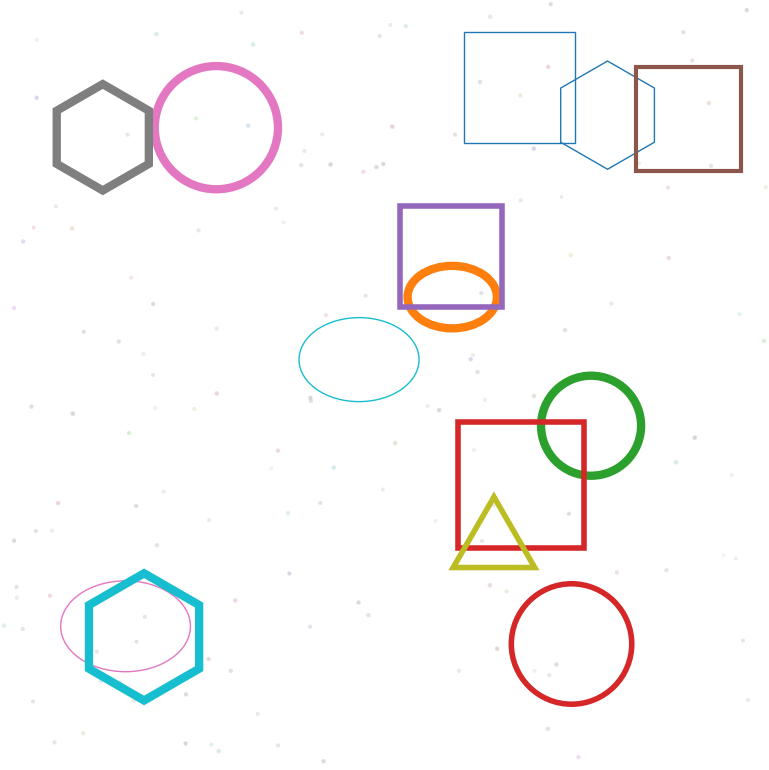[{"shape": "hexagon", "thickness": 0.5, "radius": 0.35, "center": [0.789, 0.85]}, {"shape": "square", "thickness": 0.5, "radius": 0.36, "center": [0.675, 0.886]}, {"shape": "oval", "thickness": 3, "radius": 0.29, "center": [0.587, 0.614]}, {"shape": "circle", "thickness": 3, "radius": 0.32, "center": [0.768, 0.447]}, {"shape": "square", "thickness": 2, "radius": 0.41, "center": [0.677, 0.37]}, {"shape": "circle", "thickness": 2, "radius": 0.39, "center": [0.742, 0.164]}, {"shape": "square", "thickness": 2, "radius": 0.33, "center": [0.586, 0.667]}, {"shape": "square", "thickness": 1.5, "radius": 0.34, "center": [0.894, 0.845]}, {"shape": "oval", "thickness": 0.5, "radius": 0.42, "center": [0.163, 0.187]}, {"shape": "circle", "thickness": 3, "radius": 0.4, "center": [0.281, 0.834]}, {"shape": "hexagon", "thickness": 3, "radius": 0.35, "center": [0.133, 0.822]}, {"shape": "triangle", "thickness": 2, "radius": 0.31, "center": [0.642, 0.293]}, {"shape": "hexagon", "thickness": 3, "radius": 0.41, "center": [0.187, 0.173]}, {"shape": "oval", "thickness": 0.5, "radius": 0.39, "center": [0.466, 0.533]}]